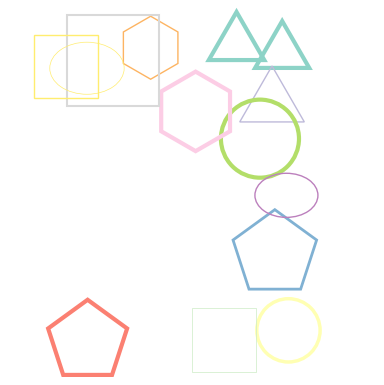[{"shape": "triangle", "thickness": 3, "radius": 0.42, "center": [0.614, 0.886]}, {"shape": "triangle", "thickness": 3, "radius": 0.41, "center": [0.733, 0.864]}, {"shape": "circle", "thickness": 2.5, "radius": 0.41, "center": [0.749, 0.142]}, {"shape": "triangle", "thickness": 1, "radius": 0.48, "center": [0.707, 0.732]}, {"shape": "pentagon", "thickness": 3, "radius": 0.54, "center": [0.228, 0.113]}, {"shape": "pentagon", "thickness": 2, "radius": 0.57, "center": [0.714, 0.341]}, {"shape": "hexagon", "thickness": 1, "radius": 0.41, "center": [0.391, 0.876]}, {"shape": "circle", "thickness": 3, "radius": 0.51, "center": [0.675, 0.64]}, {"shape": "hexagon", "thickness": 3, "radius": 0.52, "center": [0.508, 0.711]}, {"shape": "square", "thickness": 1.5, "radius": 0.59, "center": [0.294, 0.843]}, {"shape": "oval", "thickness": 1, "radius": 0.41, "center": [0.744, 0.493]}, {"shape": "square", "thickness": 0.5, "radius": 0.42, "center": [0.583, 0.116]}, {"shape": "square", "thickness": 1, "radius": 0.41, "center": [0.171, 0.827]}, {"shape": "oval", "thickness": 0.5, "radius": 0.48, "center": [0.226, 0.823]}]